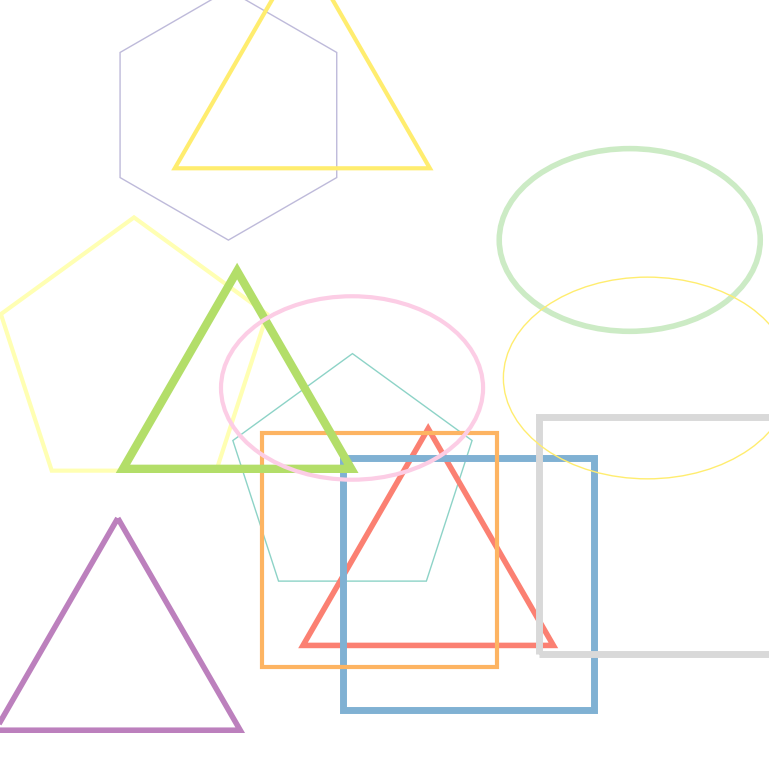[{"shape": "pentagon", "thickness": 0.5, "radius": 0.82, "center": [0.458, 0.377]}, {"shape": "pentagon", "thickness": 1.5, "radius": 0.91, "center": [0.174, 0.536]}, {"shape": "hexagon", "thickness": 0.5, "radius": 0.81, "center": [0.297, 0.851]}, {"shape": "triangle", "thickness": 2, "radius": 0.94, "center": [0.556, 0.256]}, {"shape": "square", "thickness": 2.5, "radius": 0.82, "center": [0.608, 0.242]}, {"shape": "square", "thickness": 1.5, "radius": 0.76, "center": [0.493, 0.286]}, {"shape": "triangle", "thickness": 3, "radius": 0.86, "center": [0.308, 0.477]}, {"shape": "oval", "thickness": 1.5, "radius": 0.85, "center": [0.457, 0.496]}, {"shape": "square", "thickness": 2.5, "radius": 0.77, "center": [0.853, 0.304]}, {"shape": "triangle", "thickness": 2, "radius": 0.92, "center": [0.153, 0.143]}, {"shape": "oval", "thickness": 2, "radius": 0.85, "center": [0.818, 0.688]}, {"shape": "oval", "thickness": 0.5, "radius": 0.94, "center": [0.841, 0.509]}, {"shape": "triangle", "thickness": 1.5, "radius": 0.96, "center": [0.393, 0.877]}]